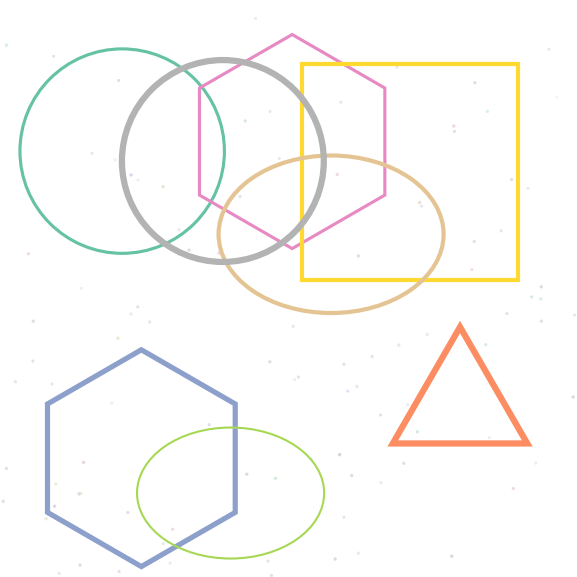[{"shape": "circle", "thickness": 1.5, "radius": 0.89, "center": [0.212, 0.737]}, {"shape": "triangle", "thickness": 3, "radius": 0.67, "center": [0.797, 0.298]}, {"shape": "hexagon", "thickness": 2.5, "radius": 0.94, "center": [0.245, 0.206]}, {"shape": "hexagon", "thickness": 1.5, "radius": 0.93, "center": [0.506, 0.754]}, {"shape": "oval", "thickness": 1, "radius": 0.81, "center": [0.399, 0.145]}, {"shape": "square", "thickness": 2, "radius": 0.94, "center": [0.71, 0.701]}, {"shape": "oval", "thickness": 2, "radius": 0.97, "center": [0.573, 0.593]}, {"shape": "circle", "thickness": 3, "radius": 0.87, "center": [0.386, 0.72]}]